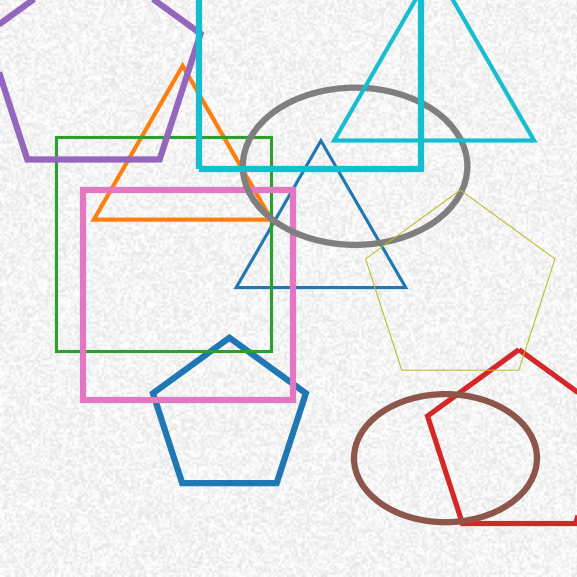[{"shape": "pentagon", "thickness": 3, "radius": 0.7, "center": [0.397, 0.275]}, {"shape": "triangle", "thickness": 1.5, "radius": 0.85, "center": [0.556, 0.586]}, {"shape": "triangle", "thickness": 2, "radius": 0.89, "center": [0.316, 0.708]}, {"shape": "square", "thickness": 1.5, "radius": 0.93, "center": [0.283, 0.576]}, {"shape": "pentagon", "thickness": 2.5, "radius": 0.83, "center": [0.899, 0.227]}, {"shape": "pentagon", "thickness": 3, "radius": 0.97, "center": [0.162, 0.881]}, {"shape": "oval", "thickness": 3, "radius": 0.79, "center": [0.771, 0.206]}, {"shape": "square", "thickness": 3, "radius": 0.91, "center": [0.326, 0.489]}, {"shape": "oval", "thickness": 3, "radius": 0.97, "center": [0.615, 0.711]}, {"shape": "pentagon", "thickness": 0.5, "radius": 0.86, "center": [0.797, 0.498]}, {"shape": "triangle", "thickness": 2, "radius": 1.0, "center": [0.752, 0.856]}, {"shape": "square", "thickness": 3, "radius": 0.96, "center": [0.537, 0.899]}]